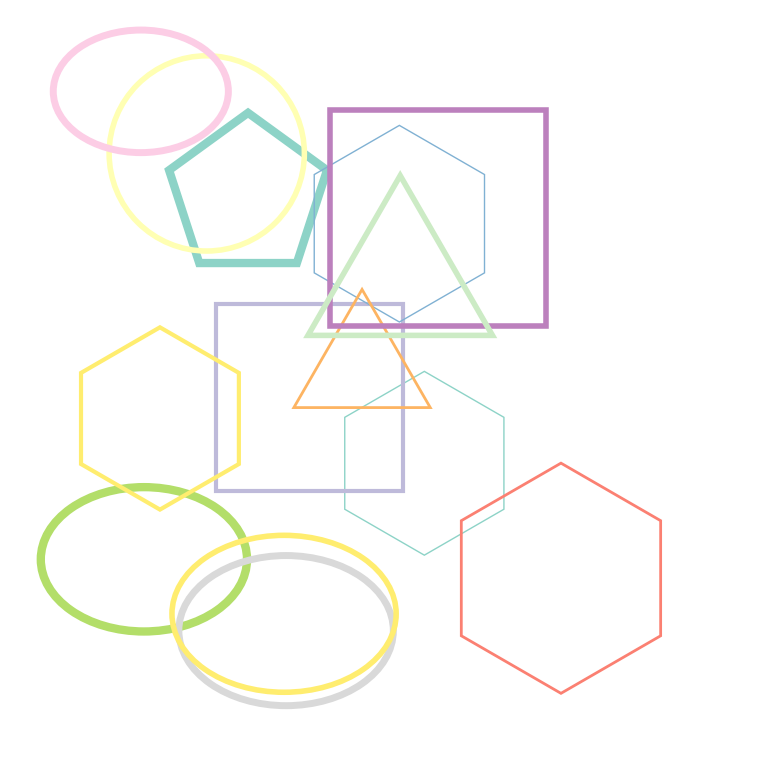[{"shape": "hexagon", "thickness": 0.5, "radius": 0.6, "center": [0.551, 0.398]}, {"shape": "pentagon", "thickness": 3, "radius": 0.54, "center": [0.322, 0.746]}, {"shape": "circle", "thickness": 2, "radius": 0.63, "center": [0.268, 0.801]}, {"shape": "square", "thickness": 1.5, "radius": 0.61, "center": [0.402, 0.484]}, {"shape": "hexagon", "thickness": 1, "radius": 0.75, "center": [0.729, 0.249]}, {"shape": "hexagon", "thickness": 0.5, "radius": 0.64, "center": [0.519, 0.709]}, {"shape": "triangle", "thickness": 1, "radius": 0.51, "center": [0.47, 0.522]}, {"shape": "oval", "thickness": 3, "radius": 0.67, "center": [0.187, 0.274]}, {"shape": "oval", "thickness": 2.5, "radius": 0.57, "center": [0.183, 0.881]}, {"shape": "oval", "thickness": 2.5, "radius": 0.7, "center": [0.372, 0.181]}, {"shape": "square", "thickness": 2, "radius": 0.7, "center": [0.569, 0.717]}, {"shape": "triangle", "thickness": 2, "radius": 0.69, "center": [0.52, 0.634]}, {"shape": "hexagon", "thickness": 1.5, "radius": 0.59, "center": [0.208, 0.457]}, {"shape": "oval", "thickness": 2, "radius": 0.73, "center": [0.369, 0.203]}]